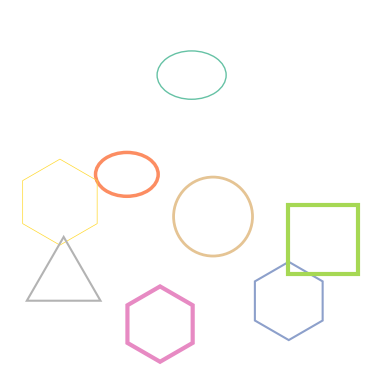[{"shape": "oval", "thickness": 1, "radius": 0.45, "center": [0.498, 0.805]}, {"shape": "oval", "thickness": 2.5, "radius": 0.41, "center": [0.33, 0.547]}, {"shape": "hexagon", "thickness": 1.5, "radius": 0.51, "center": [0.75, 0.218]}, {"shape": "hexagon", "thickness": 3, "radius": 0.49, "center": [0.416, 0.158]}, {"shape": "square", "thickness": 3, "radius": 0.45, "center": [0.839, 0.377]}, {"shape": "hexagon", "thickness": 0.5, "radius": 0.56, "center": [0.156, 0.475]}, {"shape": "circle", "thickness": 2, "radius": 0.51, "center": [0.553, 0.437]}, {"shape": "triangle", "thickness": 1.5, "radius": 0.55, "center": [0.165, 0.274]}]